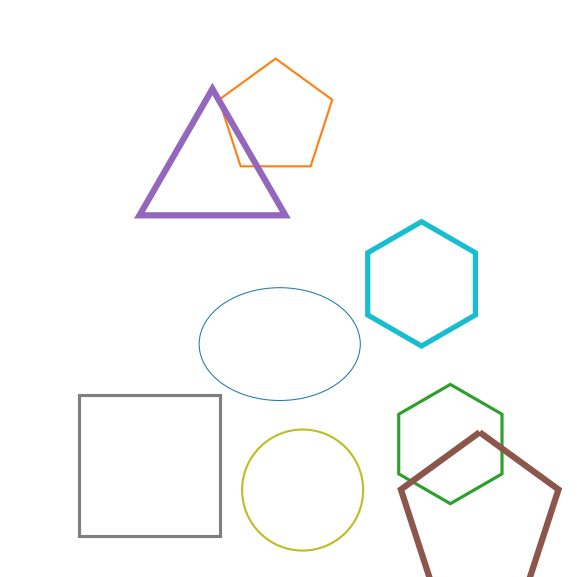[{"shape": "oval", "thickness": 0.5, "radius": 0.7, "center": [0.484, 0.403]}, {"shape": "pentagon", "thickness": 1, "radius": 0.52, "center": [0.477, 0.795]}, {"shape": "hexagon", "thickness": 1.5, "radius": 0.52, "center": [0.78, 0.23]}, {"shape": "triangle", "thickness": 3, "radius": 0.73, "center": [0.368, 0.699]}, {"shape": "pentagon", "thickness": 3, "radius": 0.72, "center": [0.831, 0.107]}, {"shape": "square", "thickness": 1.5, "radius": 0.61, "center": [0.259, 0.193]}, {"shape": "circle", "thickness": 1, "radius": 0.52, "center": [0.524, 0.151]}, {"shape": "hexagon", "thickness": 2.5, "radius": 0.54, "center": [0.73, 0.508]}]